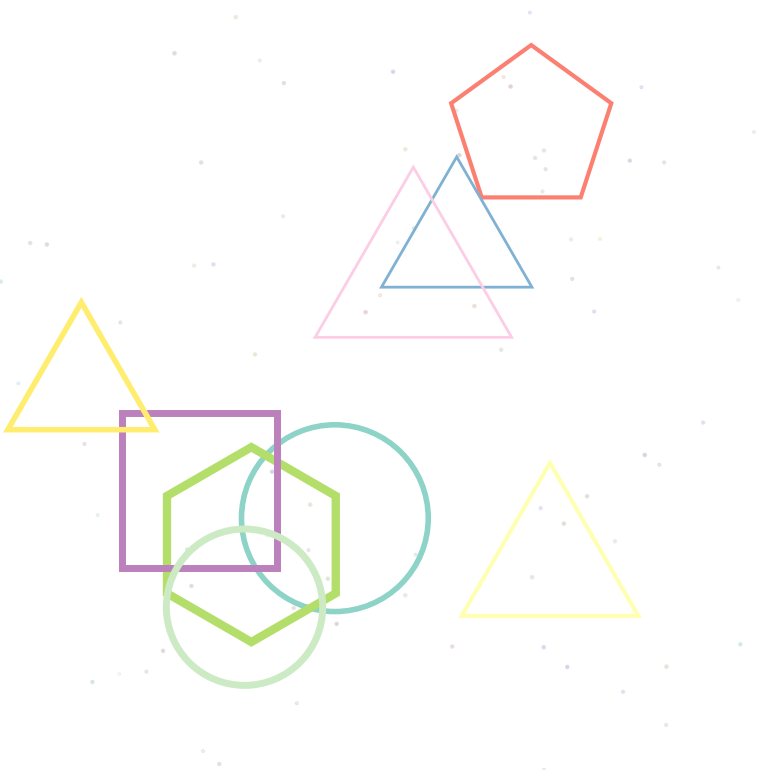[{"shape": "circle", "thickness": 2, "radius": 0.61, "center": [0.435, 0.327]}, {"shape": "triangle", "thickness": 1.5, "radius": 0.66, "center": [0.714, 0.266]}, {"shape": "pentagon", "thickness": 1.5, "radius": 0.55, "center": [0.69, 0.832]}, {"shape": "triangle", "thickness": 1, "radius": 0.56, "center": [0.593, 0.683]}, {"shape": "hexagon", "thickness": 3, "radius": 0.63, "center": [0.326, 0.293]}, {"shape": "triangle", "thickness": 1, "radius": 0.74, "center": [0.537, 0.636]}, {"shape": "square", "thickness": 2.5, "radius": 0.5, "center": [0.259, 0.363]}, {"shape": "circle", "thickness": 2.5, "radius": 0.51, "center": [0.318, 0.211]}, {"shape": "triangle", "thickness": 2, "radius": 0.55, "center": [0.106, 0.497]}]